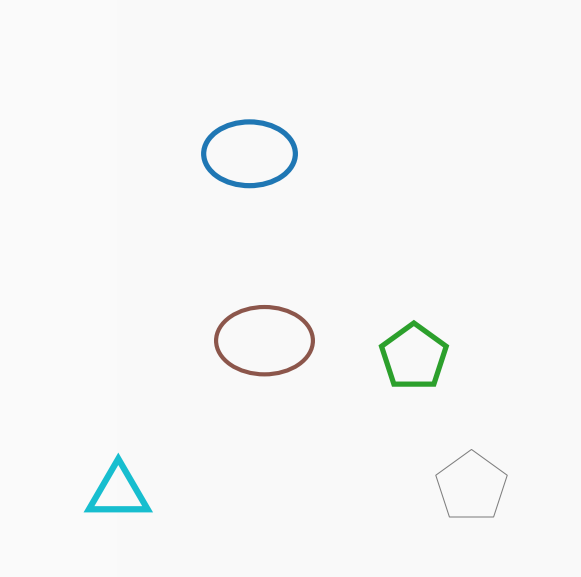[{"shape": "oval", "thickness": 2.5, "radius": 0.39, "center": [0.429, 0.733]}, {"shape": "pentagon", "thickness": 2.5, "radius": 0.29, "center": [0.712, 0.381]}, {"shape": "oval", "thickness": 2, "radius": 0.42, "center": [0.455, 0.409]}, {"shape": "pentagon", "thickness": 0.5, "radius": 0.32, "center": [0.811, 0.156]}, {"shape": "triangle", "thickness": 3, "radius": 0.29, "center": [0.204, 0.146]}]